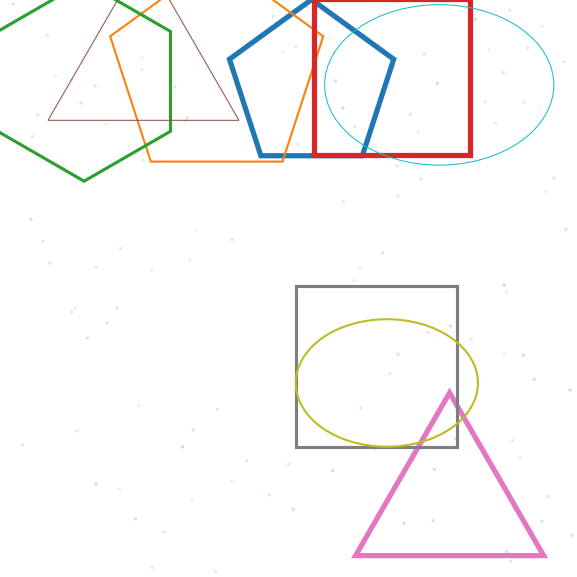[{"shape": "pentagon", "thickness": 2.5, "radius": 0.75, "center": [0.54, 0.85]}, {"shape": "pentagon", "thickness": 1, "radius": 0.97, "center": [0.375, 0.876]}, {"shape": "hexagon", "thickness": 1.5, "radius": 0.86, "center": [0.146, 0.858]}, {"shape": "square", "thickness": 2.5, "radius": 0.67, "center": [0.679, 0.865]}, {"shape": "triangle", "thickness": 0.5, "radius": 0.95, "center": [0.248, 0.886]}, {"shape": "triangle", "thickness": 2.5, "radius": 0.94, "center": [0.779, 0.131]}, {"shape": "square", "thickness": 1.5, "radius": 0.69, "center": [0.652, 0.365]}, {"shape": "oval", "thickness": 1, "radius": 0.79, "center": [0.67, 0.336]}, {"shape": "oval", "thickness": 0.5, "radius": 0.99, "center": [0.761, 0.852]}]